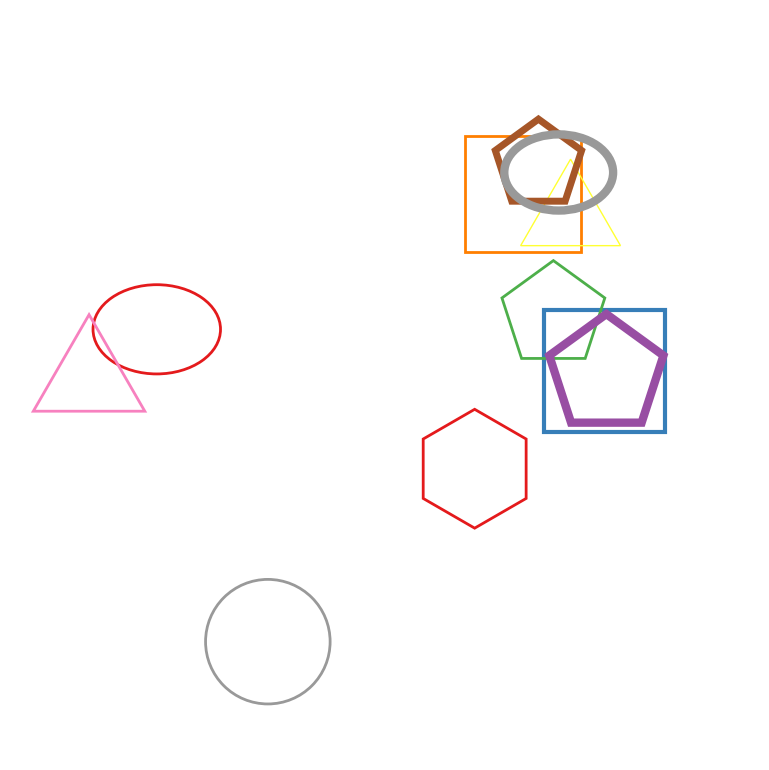[{"shape": "oval", "thickness": 1, "radius": 0.41, "center": [0.204, 0.572]}, {"shape": "hexagon", "thickness": 1, "radius": 0.39, "center": [0.616, 0.391]}, {"shape": "square", "thickness": 1.5, "radius": 0.39, "center": [0.785, 0.518]}, {"shape": "pentagon", "thickness": 1, "radius": 0.35, "center": [0.719, 0.591]}, {"shape": "pentagon", "thickness": 3, "radius": 0.39, "center": [0.787, 0.514]}, {"shape": "square", "thickness": 1, "radius": 0.38, "center": [0.68, 0.748]}, {"shape": "triangle", "thickness": 0.5, "radius": 0.37, "center": [0.741, 0.718]}, {"shape": "pentagon", "thickness": 2.5, "radius": 0.29, "center": [0.699, 0.786]}, {"shape": "triangle", "thickness": 1, "radius": 0.42, "center": [0.116, 0.508]}, {"shape": "oval", "thickness": 3, "radius": 0.35, "center": [0.726, 0.776]}, {"shape": "circle", "thickness": 1, "radius": 0.4, "center": [0.348, 0.167]}]